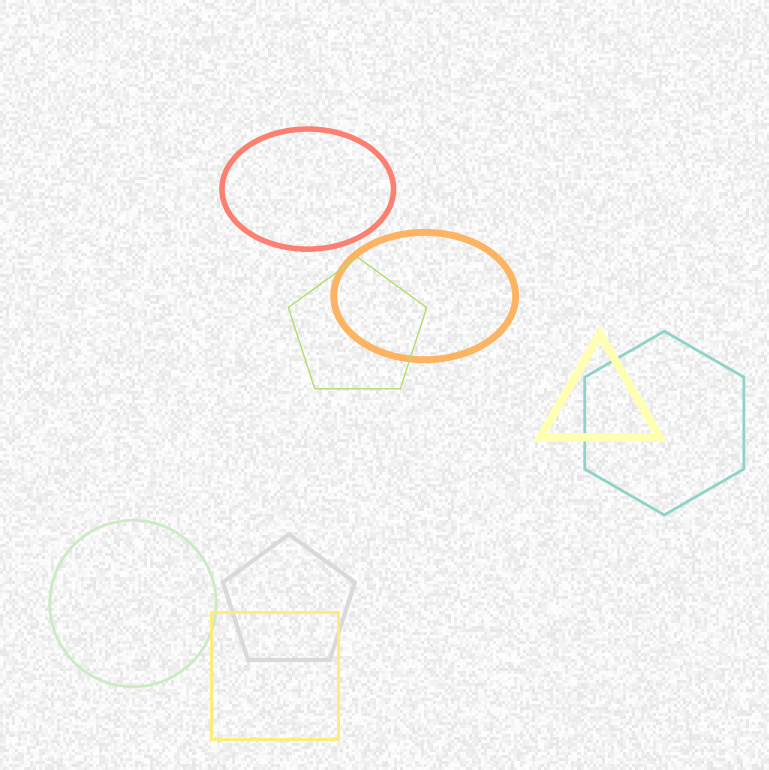[{"shape": "hexagon", "thickness": 1, "radius": 0.6, "center": [0.863, 0.45]}, {"shape": "triangle", "thickness": 3, "radius": 0.45, "center": [0.779, 0.477]}, {"shape": "oval", "thickness": 2, "radius": 0.56, "center": [0.4, 0.754]}, {"shape": "oval", "thickness": 2.5, "radius": 0.59, "center": [0.552, 0.615]}, {"shape": "pentagon", "thickness": 0.5, "radius": 0.47, "center": [0.464, 0.571]}, {"shape": "pentagon", "thickness": 1.5, "radius": 0.45, "center": [0.375, 0.216]}, {"shape": "circle", "thickness": 1, "radius": 0.54, "center": [0.173, 0.216]}, {"shape": "square", "thickness": 1, "radius": 0.41, "center": [0.357, 0.123]}]